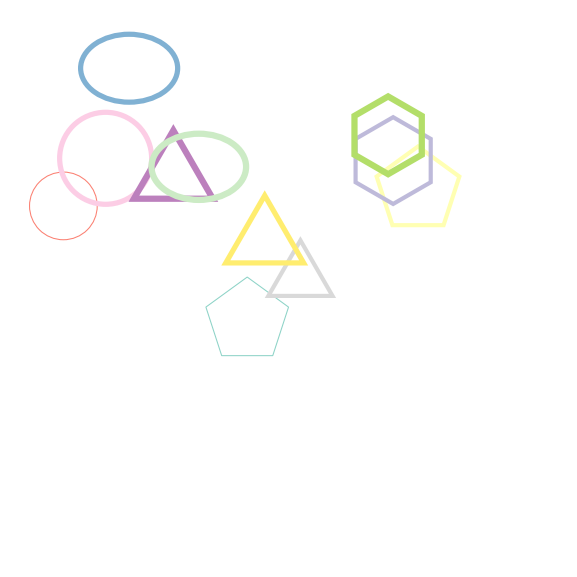[{"shape": "pentagon", "thickness": 0.5, "radius": 0.38, "center": [0.428, 0.444]}, {"shape": "pentagon", "thickness": 2, "radius": 0.38, "center": [0.724, 0.67]}, {"shape": "hexagon", "thickness": 2, "radius": 0.38, "center": [0.681, 0.721]}, {"shape": "circle", "thickness": 0.5, "radius": 0.29, "center": [0.11, 0.643]}, {"shape": "oval", "thickness": 2.5, "radius": 0.42, "center": [0.224, 0.881]}, {"shape": "hexagon", "thickness": 3, "radius": 0.34, "center": [0.672, 0.765]}, {"shape": "circle", "thickness": 2.5, "radius": 0.4, "center": [0.183, 0.725]}, {"shape": "triangle", "thickness": 2, "radius": 0.32, "center": [0.52, 0.519]}, {"shape": "triangle", "thickness": 3, "radius": 0.39, "center": [0.3, 0.694]}, {"shape": "oval", "thickness": 3, "radius": 0.41, "center": [0.344, 0.71]}, {"shape": "triangle", "thickness": 2.5, "radius": 0.39, "center": [0.458, 0.583]}]